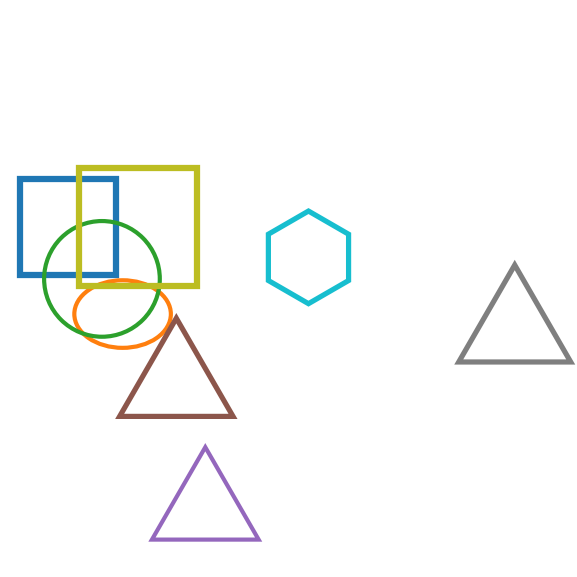[{"shape": "square", "thickness": 3, "radius": 0.42, "center": [0.117, 0.606]}, {"shape": "oval", "thickness": 2, "radius": 0.42, "center": [0.212, 0.455]}, {"shape": "circle", "thickness": 2, "radius": 0.5, "center": [0.177, 0.516]}, {"shape": "triangle", "thickness": 2, "radius": 0.53, "center": [0.355, 0.118]}, {"shape": "triangle", "thickness": 2.5, "radius": 0.57, "center": [0.305, 0.335]}, {"shape": "triangle", "thickness": 2.5, "radius": 0.56, "center": [0.891, 0.428]}, {"shape": "square", "thickness": 3, "radius": 0.51, "center": [0.238, 0.606]}, {"shape": "hexagon", "thickness": 2.5, "radius": 0.4, "center": [0.534, 0.553]}]